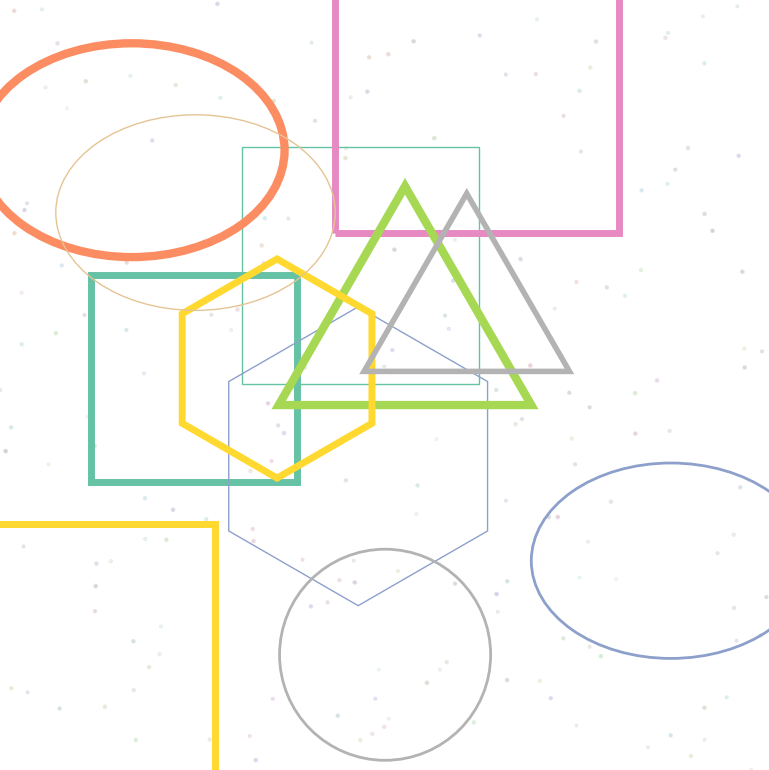[{"shape": "square", "thickness": 2.5, "radius": 0.67, "center": [0.252, 0.509]}, {"shape": "square", "thickness": 0.5, "radius": 0.77, "center": [0.468, 0.656]}, {"shape": "oval", "thickness": 3, "radius": 0.99, "center": [0.171, 0.805]}, {"shape": "oval", "thickness": 1, "radius": 0.91, "center": [0.871, 0.272]}, {"shape": "hexagon", "thickness": 0.5, "radius": 0.97, "center": [0.465, 0.407]}, {"shape": "square", "thickness": 2.5, "radius": 0.92, "center": [0.619, 0.882]}, {"shape": "triangle", "thickness": 3, "radius": 0.95, "center": [0.526, 0.569]}, {"shape": "square", "thickness": 2.5, "radius": 0.89, "center": [0.102, 0.142]}, {"shape": "hexagon", "thickness": 2.5, "radius": 0.71, "center": [0.36, 0.521]}, {"shape": "oval", "thickness": 0.5, "radius": 0.91, "center": [0.254, 0.724]}, {"shape": "triangle", "thickness": 2, "radius": 0.77, "center": [0.606, 0.595]}, {"shape": "circle", "thickness": 1, "radius": 0.69, "center": [0.5, 0.15]}]